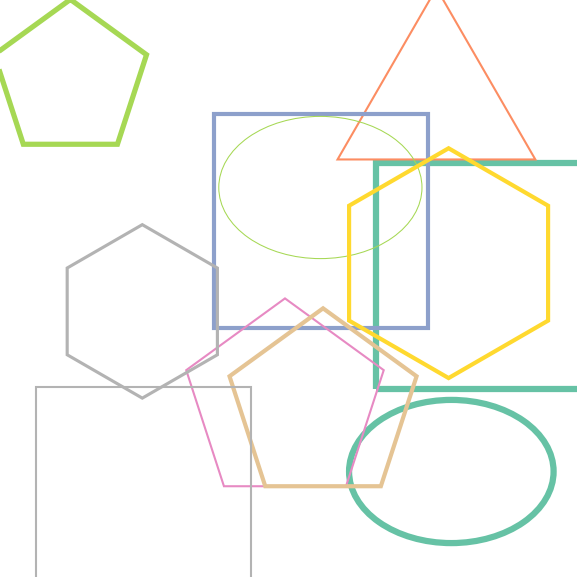[{"shape": "oval", "thickness": 3, "radius": 0.89, "center": [0.782, 0.183]}, {"shape": "square", "thickness": 3, "radius": 0.98, "center": [0.846, 0.521]}, {"shape": "triangle", "thickness": 1, "radius": 0.99, "center": [0.756, 0.822]}, {"shape": "square", "thickness": 2, "radius": 0.93, "center": [0.555, 0.617]}, {"shape": "pentagon", "thickness": 1, "radius": 0.9, "center": [0.493, 0.303]}, {"shape": "oval", "thickness": 0.5, "radius": 0.88, "center": [0.555, 0.674]}, {"shape": "pentagon", "thickness": 2.5, "radius": 0.69, "center": [0.122, 0.861]}, {"shape": "hexagon", "thickness": 2, "radius": 0.99, "center": [0.777, 0.543]}, {"shape": "pentagon", "thickness": 2, "radius": 0.85, "center": [0.559, 0.295]}, {"shape": "square", "thickness": 1, "radius": 0.93, "center": [0.248, 0.142]}, {"shape": "hexagon", "thickness": 1.5, "radius": 0.75, "center": [0.246, 0.46]}]